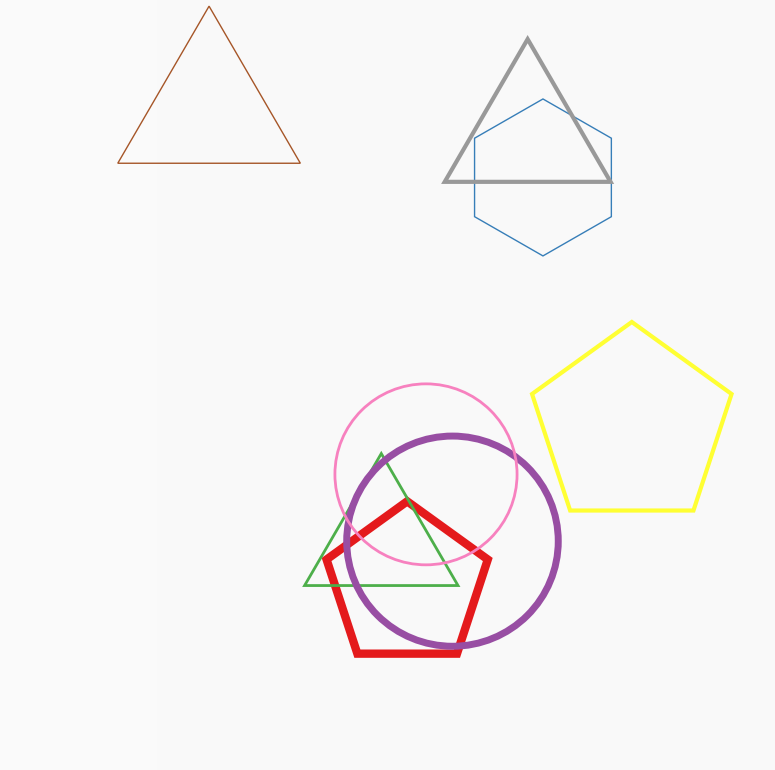[{"shape": "pentagon", "thickness": 3, "radius": 0.55, "center": [0.525, 0.24]}, {"shape": "hexagon", "thickness": 0.5, "radius": 0.51, "center": [0.701, 0.77]}, {"shape": "triangle", "thickness": 1, "radius": 0.57, "center": [0.492, 0.297]}, {"shape": "circle", "thickness": 2.5, "radius": 0.68, "center": [0.584, 0.297]}, {"shape": "pentagon", "thickness": 1.5, "radius": 0.68, "center": [0.815, 0.446]}, {"shape": "triangle", "thickness": 0.5, "radius": 0.68, "center": [0.27, 0.856]}, {"shape": "circle", "thickness": 1, "radius": 0.59, "center": [0.55, 0.384]}, {"shape": "triangle", "thickness": 1.5, "radius": 0.62, "center": [0.681, 0.826]}]